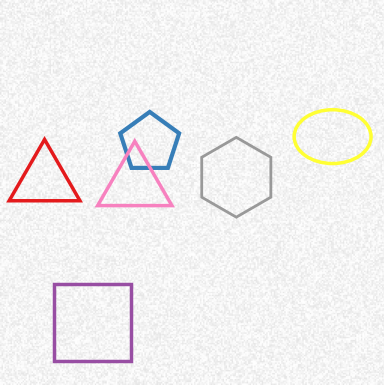[{"shape": "triangle", "thickness": 2.5, "radius": 0.53, "center": [0.116, 0.532]}, {"shape": "pentagon", "thickness": 3, "radius": 0.4, "center": [0.389, 0.629]}, {"shape": "square", "thickness": 2.5, "radius": 0.5, "center": [0.241, 0.163]}, {"shape": "oval", "thickness": 2.5, "radius": 0.5, "center": [0.864, 0.645]}, {"shape": "triangle", "thickness": 2.5, "radius": 0.56, "center": [0.35, 0.522]}, {"shape": "hexagon", "thickness": 2, "radius": 0.52, "center": [0.614, 0.54]}]